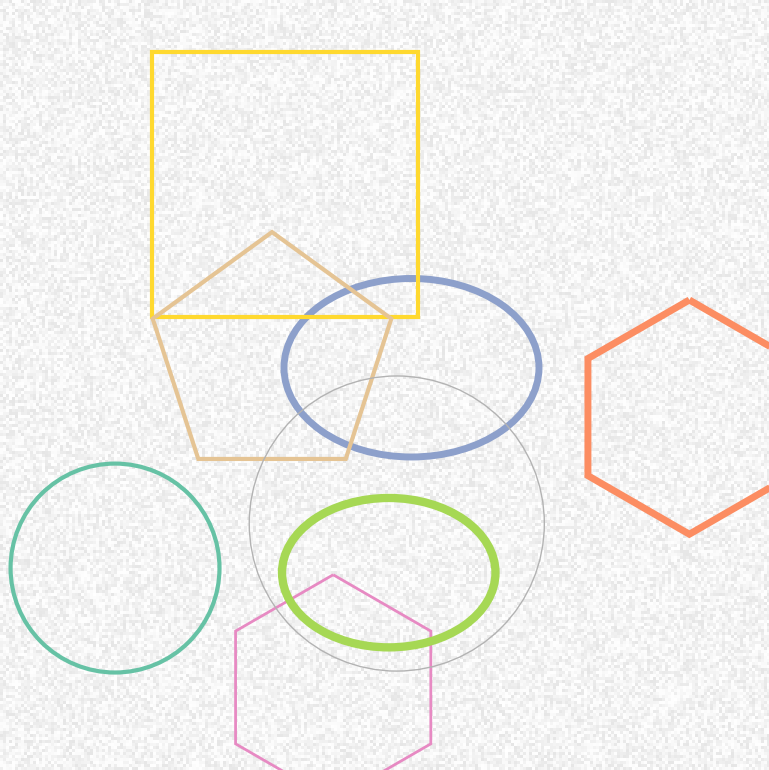[{"shape": "circle", "thickness": 1.5, "radius": 0.68, "center": [0.149, 0.262]}, {"shape": "hexagon", "thickness": 2.5, "radius": 0.76, "center": [0.895, 0.458]}, {"shape": "oval", "thickness": 2.5, "radius": 0.83, "center": [0.534, 0.522]}, {"shape": "hexagon", "thickness": 1, "radius": 0.73, "center": [0.433, 0.107]}, {"shape": "oval", "thickness": 3, "radius": 0.69, "center": [0.505, 0.256]}, {"shape": "square", "thickness": 1.5, "radius": 0.86, "center": [0.37, 0.761]}, {"shape": "pentagon", "thickness": 1.5, "radius": 0.81, "center": [0.353, 0.536]}, {"shape": "circle", "thickness": 0.5, "radius": 0.96, "center": [0.515, 0.32]}]